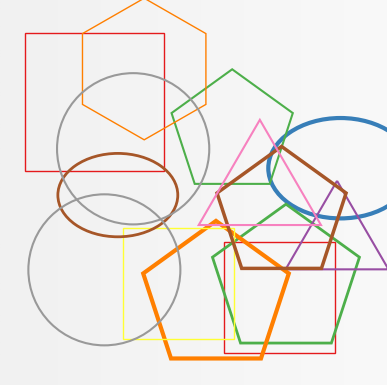[{"shape": "square", "thickness": 1, "radius": 0.89, "center": [0.244, 0.735]}, {"shape": "square", "thickness": 1, "radius": 0.72, "center": [0.72, 0.227]}, {"shape": "oval", "thickness": 3, "radius": 0.93, "center": [0.879, 0.563]}, {"shape": "pentagon", "thickness": 1.5, "radius": 0.82, "center": [0.599, 0.655]}, {"shape": "pentagon", "thickness": 2, "radius": 1.0, "center": [0.738, 0.27]}, {"shape": "triangle", "thickness": 1.5, "radius": 0.77, "center": [0.87, 0.377]}, {"shape": "hexagon", "thickness": 1, "radius": 0.92, "center": [0.372, 0.821]}, {"shape": "pentagon", "thickness": 3, "radius": 0.99, "center": [0.557, 0.229]}, {"shape": "square", "thickness": 1, "radius": 0.72, "center": [0.46, 0.264]}, {"shape": "oval", "thickness": 2, "radius": 0.77, "center": [0.304, 0.493]}, {"shape": "pentagon", "thickness": 2.5, "radius": 0.88, "center": [0.727, 0.445]}, {"shape": "triangle", "thickness": 1.5, "radius": 0.91, "center": [0.671, 0.507]}, {"shape": "circle", "thickness": 1.5, "radius": 0.98, "center": [0.344, 0.614]}, {"shape": "circle", "thickness": 1.5, "radius": 0.98, "center": [0.269, 0.299]}]